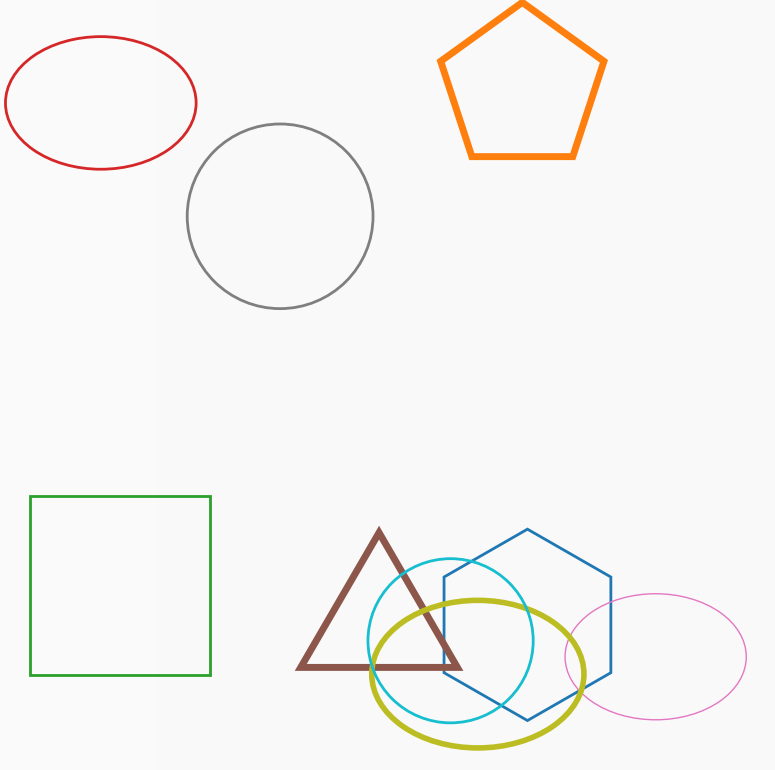[{"shape": "hexagon", "thickness": 1, "radius": 0.62, "center": [0.681, 0.188]}, {"shape": "pentagon", "thickness": 2.5, "radius": 0.55, "center": [0.674, 0.886]}, {"shape": "square", "thickness": 1, "radius": 0.58, "center": [0.155, 0.24]}, {"shape": "oval", "thickness": 1, "radius": 0.62, "center": [0.13, 0.866]}, {"shape": "triangle", "thickness": 2.5, "radius": 0.58, "center": [0.489, 0.192]}, {"shape": "oval", "thickness": 0.5, "radius": 0.58, "center": [0.846, 0.147]}, {"shape": "circle", "thickness": 1, "radius": 0.6, "center": [0.361, 0.719]}, {"shape": "oval", "thickness": 2, "radius": 0.68, "center": [0.617, 0.125]}, {"shape": "circle", "thickness": 1, "radius": 0.53, "center": [0.581, 0.168]}]